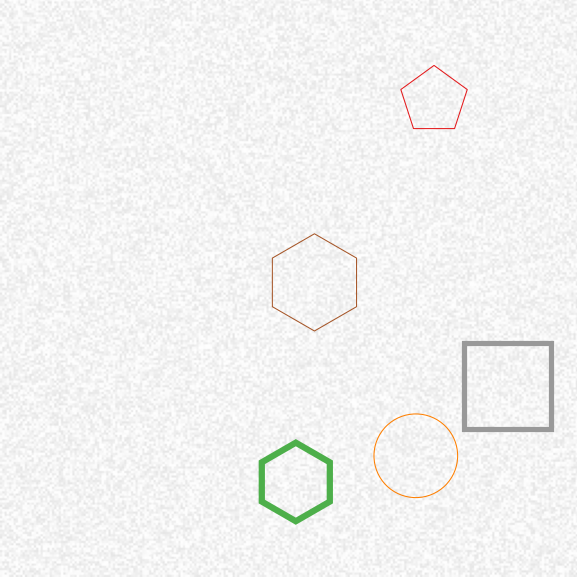[{"shape": "pentagon", "thickness": 0.5, "radius": 0.3, "center": [0.752, 0.825]}, {"shape": "hexagon", "thickness": 3, "radius": 0.34, "center": [0.512, 0.165]}, {"shape": "circle", "thickness": 0.5, "radius": 0.36, "center": [0.72, 0.21]}, {"shape": "hexagon", "thickness": 0.5, "radius": 0.42, "center": [0.545, 0.51]}, {"shape": "square", "thickness": 2.5, "radius": 0.37, "center": [0.879, 0.331]}]